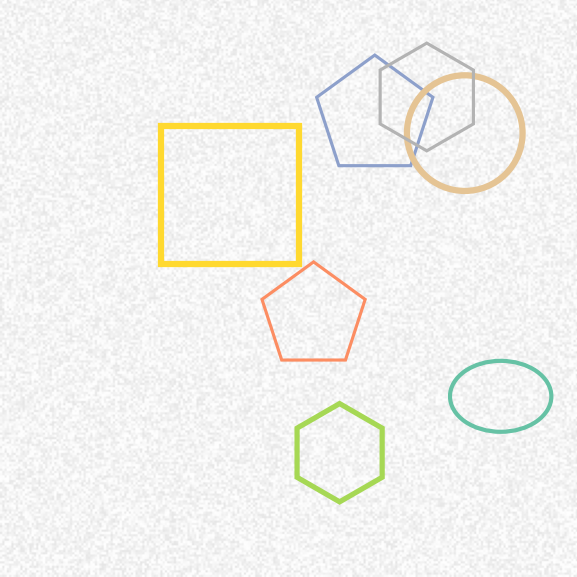[{"shape": "oval", "thickness": 2, "radius": 0.44, "center": [0.867, 0.313]}, {"shape": "pentagon", "thickness": 1.5, "radius": 0.47, "center": [0.543, 0.452]}, {"shape": "pentagon", "thickness": 1.5, "radius": 0.53, "center": [0.649, 0.798]}, {"shape": "hexagon", "thickness": 2.5, "radius": 0.43, "center": [0.588, 0.215]}, {"shape": "square", "thickness": 3, "radius": 0.6, "center": [0.399, 0.661]}, {"shape": "circle", "thickness": 3, "radius": 0.5, "center": [0.805, 0.769]}, {"shape": "hexagon", "thickness": 1.5, "radius": 0.47, "center": [0.739, 0.831]}]